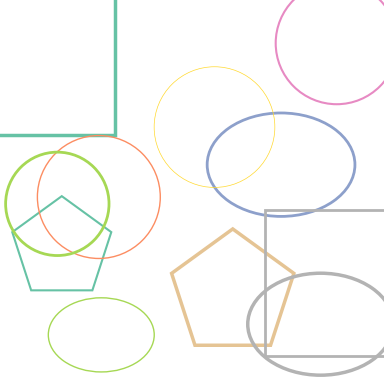[{"shape": "pentagon", "thickness": 1.5, "radius": 0.68, "center": [0.16, 0.355]}, {"shape": "square", "thickness": 2.5, "radius": 0.96, "center": [0.106, 0.842]}, {"shape": "circle", "thickness": 1, "radius": 0.8, "center": [0.257, 0.488]}, {"shape": "oval", "thickness": 2, "radius": 0.96, "center": [0.73, 0.572]}, {"shape": "circle", "thickness": 1.5, "radius": 0.79, "center": [0.875, 0.888]}, {"shape": "circle", "thickness": 2, "radius": 0.67, "center": [0.149, 0.471]}, {"shape": "oval", "thickness": 1, "radius": 0.69, "center": [0.263, 0.13]}, {"shape": "circle", "thickness": 0.5, "radius": 0.78, "center": [0.557, 0.67]}, {"shape": "pentagon", "thickness": 2.5, "radius": 0.83, "center": [0.605, 0.238]}, {"shape": "oval", "thickness": 2.5, "radius": 0.95, "center": [0.833, 0.158]}, {"shape": "square", "thickness": 2, "radius": 0.94, "center": [0.876, 0.265]}]